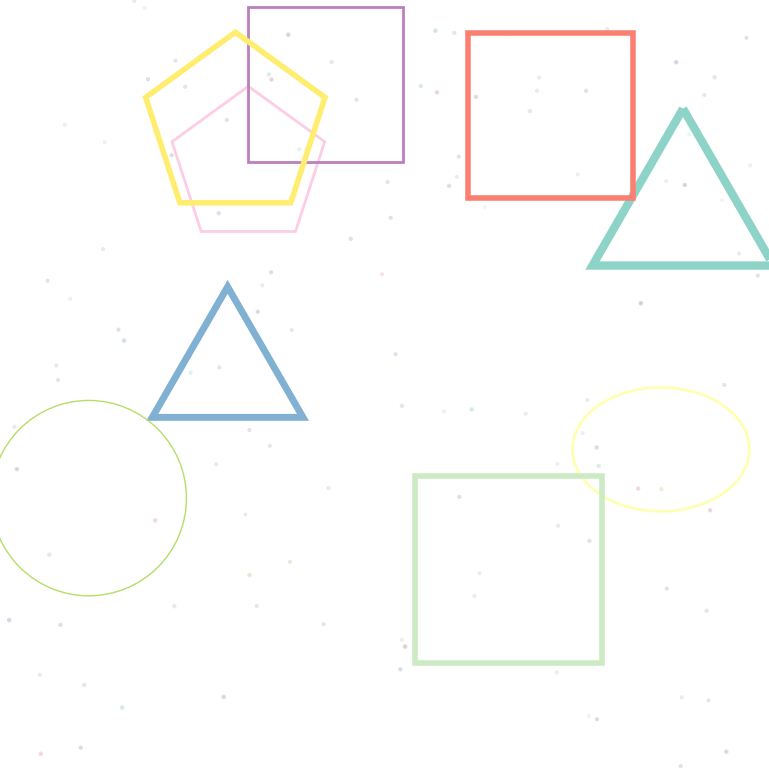[{"shape": "triangle", "thickness": 3, "radius": 0.68, "center": [0.887, 0.723]}, {"shape": "oval", "thickness": 1, "radius": 0.57, "center": [0.858, 0.416]}, {"shape": "square", "thickness": 2, "radius": 0.54, "center": [0.715, 0.85]}, {"shape": "triangle", "thickness": 2.5, "radius": 0.57, "center": [0.296, 0.514]}, {"shape": "circle", "thickness": 0.5, "radius": 0.63, "center": [0.115, 0.353]}, {"shape": "pentagon", "thickness": 1, "radius": 0.52, "center": [0.323, 0.784]}, {"shape": "square", "thickness": 1, "radius": 0.5, "center": [0.423, 0.89]}, {"shape": "square", "thickness": 2, "radius": 0.61, "center": [0.66, 0.261]}, {"shape": "pentagon", "thickness": 2, "radius": 0.61, "center": [0.306, 0.836]}]